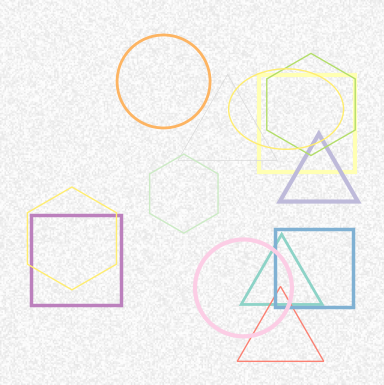[{"shape": "triangle", "thickness": 2, "radius": 0.61, "center": [0.732, 0.27]}, {"shape": "square", "thickness": 3, "radius": 0.62, "center": [0.797, 0.68]}, {"shape": "triangle", "thickness": 3, "radius": 0.59, "center": [0.828, 0.535]}, {"shape": "triangle", "thickness": 1, "radius": 0.65, "center": [0.729, 0.126]}, {"shape": "square", "thickness": 2.5, "radius": 0.5, "center": [0.815, 0.304]}, {"shape": "circle", "thickness": 2, "radius": 0.6, "center": [0.425, 0.788]}, {"shape": "hexagon", "thickness": 1, "radius": 0.66, "center": [0.808, 0.729]}, {"shape": "circle", "thickness": 3, "radius": 0.63, "center": [0.632, 0.252]}, {"shape": "triangle", "thickness": 0.5, "radius": 0.75, "center": [0.591, 0.657]}, {"shape": "square", "thickness": 2.5, "radius": 0.58, "center": [0.196, 0.324]}, {"shape": "hexagon", "thickness": 1, "radius": 0.51, "center": [0.478, 0.497]}, {"shape": "hexagon", "thickness": 1, "radius": 0.67, "center": [0.187, 0.381]}, {"shape": "oval", "thickness": 1, "radius": 0.75, "center": [0.743, 0.717]}]